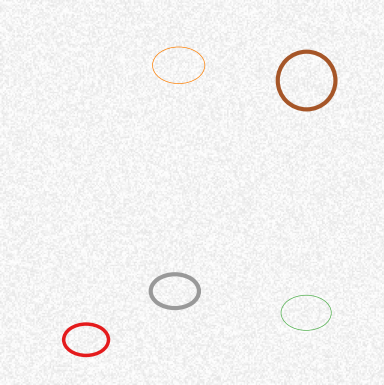[{"shape": "oval", "thickness": 2.5, "radius": 0.29, "center": [0.224, 0.118]}, {"shape": "oval", "thickness": 0.5, "radius": 0.33, "center": [0.795, 0.188]}, {"shape": "oval", "thickness": 0.5, "radius": 0.34, "center": [0.464, 0.83]}, {"shape": "circle", "thickness": 3, "radius": 0.37, "center": [0.796, 0.791]}, {"shape": "oval", "thickness": 3, "radius": 0.31, "center": [0.454, 0.244]}]